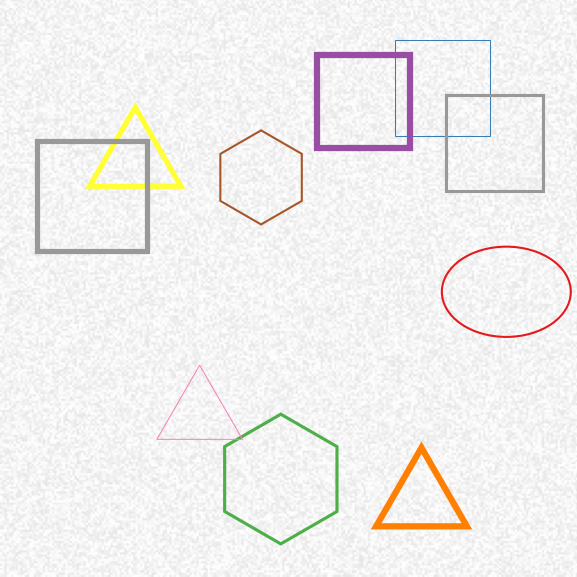[{"shape": "oval", "thickness": 1, "radius": 0.56, "center": [0.877, 0.494]}, {"shape": "square", "thickness": 0.5, "radius": 0.41, "center": [0.766, 0.847]}, {"shape": "hexagon", "thickness": 1.5, "radius": 0.56, "center": [0.486, 0.17]}, {"shape": "square", "thickness": 3, "radius": 0.4, "center": [0.629, 0.823]}, {"shape": "triangle", "thickness": 3, "radius": 0.45, "center": [0.73, 0.133]}, {"shape": "triangle", "thickness": 2.5, "radius": 0.46, "center": [0.234, 0.722]}, {"shape": "hexagon", "thickness": 1, "radius": 0.41, "center": [0.452, 0.692]}, {"shape": "triangle", "thickness": 0.5, "radius": 0.43, "center": [0.346, 0.281]}, {"shape": "square", "thickness": 1.5, "radius": 0.42, "center": [0.856, 0.752]}, {"shape": "square", "thickness": 2.5, "radius": 0.47, "center": [0.16, 0.66]}]